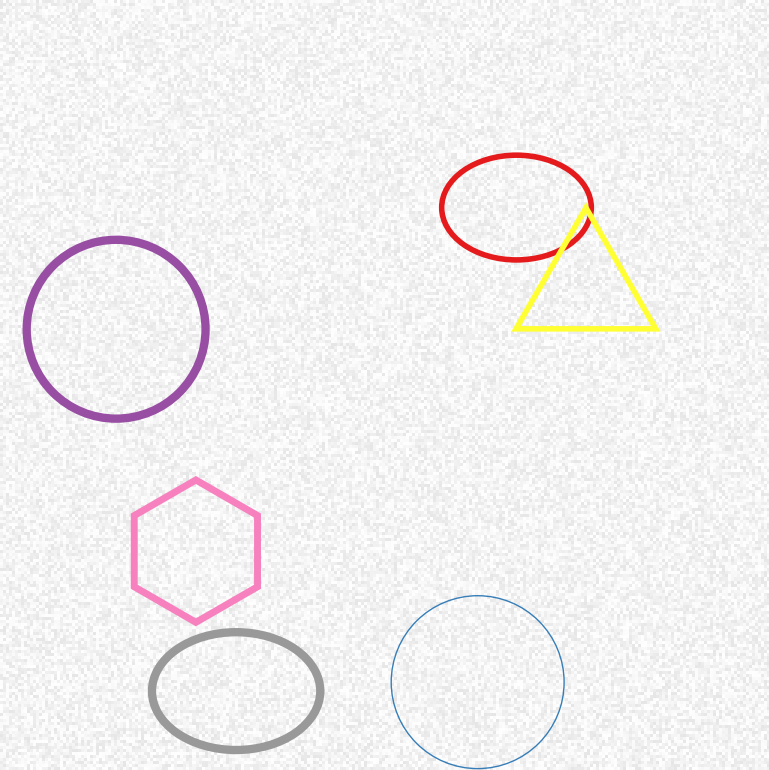[{"shape": "oval", "thickness": 2, "radius": 0.49, "center": [0.671, 0.73]}, {"shape": "circle", "thickness": 0.5, "radius": 0.56, "center": [0.62, 0.114]}, {"shape": "circle", "thickness": 3, "radius": 0.58, "center": [0.151, 0.572]}, {"shape": "triangle", "thickness": 2, "radius": 0.52, "center": [0.761, 0.625]}, {"shape": "hexagon", "thickness": 2.5, "radius": 0.46, "center": [0.254, 0.284]}, {"shape": "oval", "thickness": 3, "radius": 0.55, "center": [0.307, 0.102]}]